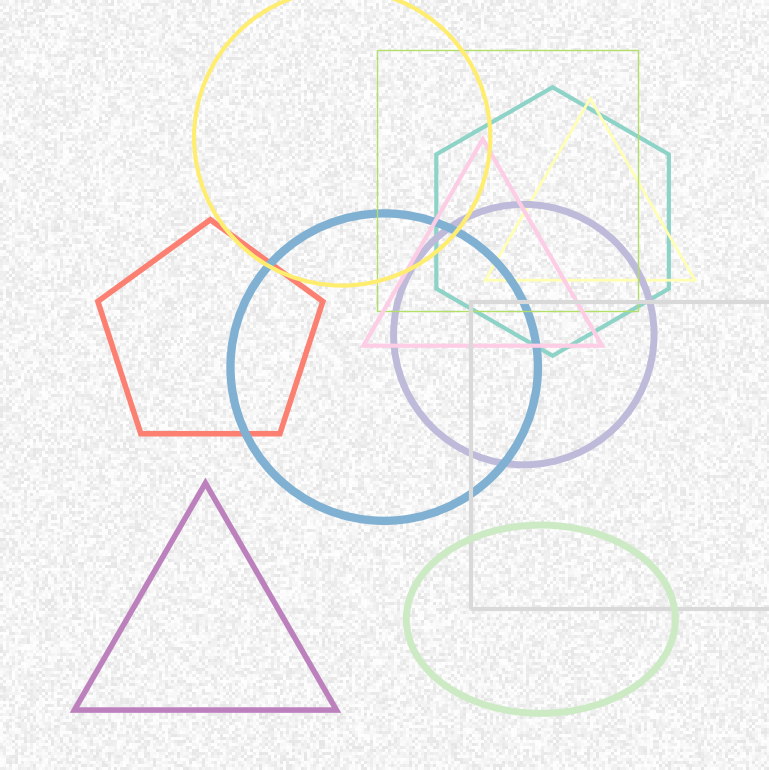[{"shape": "hexagon", "thickness": 1.5, "radius": 0.87, "center": [0.718, 0.712]}, {"shape": "triangle", "thickness": 1, "radius": 0.79, "center": [0.766, 0.715]}, {"shape": "circle", "thickness": 2.5, "radius": 0.85, "center": [0.68, 0.565]}, {"shape": "pentagon", "thickness": 2, "radius": 0.77, "center": [0.273, 0.561]}, {"shape": "circle", "thickness": 3, "radius": 1.0, "center": [0.499, 0.523]}, {"shape": "square", "thickness": 0.5, "radius": 0.85, "center": [0.659, 0.766]}, {"shape": "triangle", "thickness": 1.5, "radius": 0.89, "center": [0.627, 0.64]}, {"shape": "square", "thickness": 1.5, "radius": 1.0, "center": [0.812, 0.409]}, {"shape": "triangle", "thickness": 2, "radius": 0.98, "center": [0.267, 0.176]}, {"shape": "oval", "thickness": 2.5, "radius": 0.87, "center": [0.702, 0.196]}, {"shape": "circle", "thickness": 1.5, "radius": 0.96, "center": [0.444, 0.821]}]